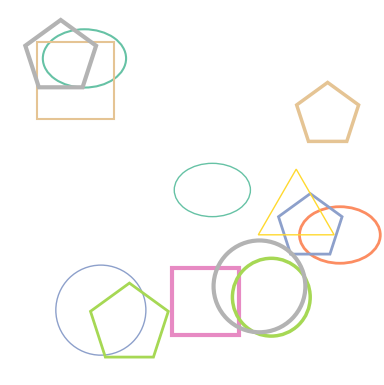[{"shape": "oval", "thickness": 1, "radius": 0.49, "center": [0.552, 0.507]}, {"shape": "oval", "thickness": 1.5, "radius": 0.54, "center": [0.219, 0.848]}, {"shape": "oval", "thickness": 2, "radius": 0.52, "center": [0.883, 0.39]}, {"shape": "circle", "thickness": 1, "radius": 0.58, "center": [0.262, 0.194]}, {"shape": "pentagon", "thickness": 2, "radius": 0.43, "center": [0.806, 0.41]}, {"shape": "square", "thickness": 3, "radius": 0.43, "center": [0.535, 0.216]}, {"shape": "circle", "thickness": 2.5, "radius": 0.51, "center": [0.705, 0.228]}, {"shape": "pentagon", "thickness": 2, "radius": 0.53, "center": [0.336, 0.158]}, {"shape": "triangle", "thickness": 1, "radius": 0.57, "center": [0.769, 0.447]}, {"shape": "pentagon", "thickness": 2.5, "radius": 0.42, "center": [0.851, 0.701]}, {"shape": "square", "thickness": 1.5, "radius": 0.5, "center": [0.197, 0.791]}, {"shape": "pentagon", "thickness": 3, "radius": 0.48, "center": [0.158, 0.851]}, {"shape": "circle", "thickness": 3, "radius": 0.6, "center": [0.674, 0.256]}]